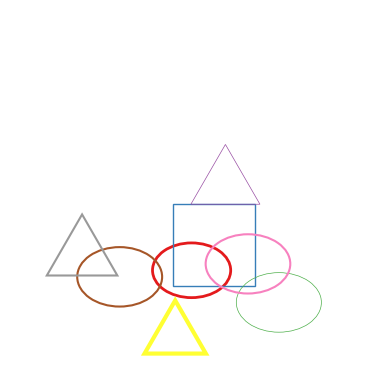[{"shape": "oval", "thickness": 2, "radius": 0.51, "center": [0.498, 0.298]}, {"shape": "square", "thickness": 1, "radius": 0.53, "center": [0.555, 0.365]}, {"shape": "oval", "thickness": 0.5, "radius": 0.55, "center": [0.724, 0.215]}, {"shape": "triangle", "thickness": 0.5, "radius": 0.52, "center": [0.585, 0.521]}, {"shape": "triangle", "thickness": 3, "radius": 0.46, "center": [0.455, 0.128]}, {"shape": "oval", "thickness": 1.5, "radius": 0.55, "center": [0.311, 0.281]}, {"shape": "oval", "thickness": 1.5, "radius": 0.55, "center": [0.644, 0.315]}, {"shape": "triangle", "thickness": 1.5, "radius": 0.53, "center": [0.213, 0.337]}]